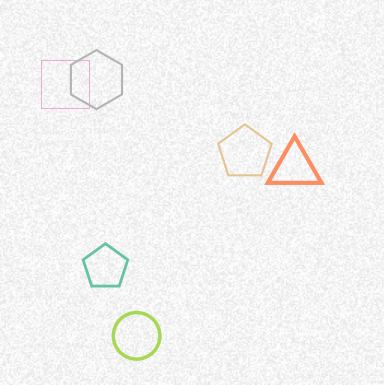[{"shape": "pentagon", "thickness": 2, "radius": 0.3, "center": [0.274, 0.306]}, {"shape": "triangle", "thickness": 3, "radius": 0.4, "center": [0.765, 0.565]}, {"shape": "square", "thickness": 0.5, "radius": 0.31, "center": [0.169, 0.781]}, {"shape": "circle", "thickness": 2.5, "radius": 0.3, "center": [0.355, 0.128]}, {"shape": "pentagon", "thickness": 1.5, "radius": 0.37, "center": [0.636, 0.604]}, {"shape": "hexagon", "thickness": 1.5, "radius": 0.38, "center": [0.251, 0.793]}]